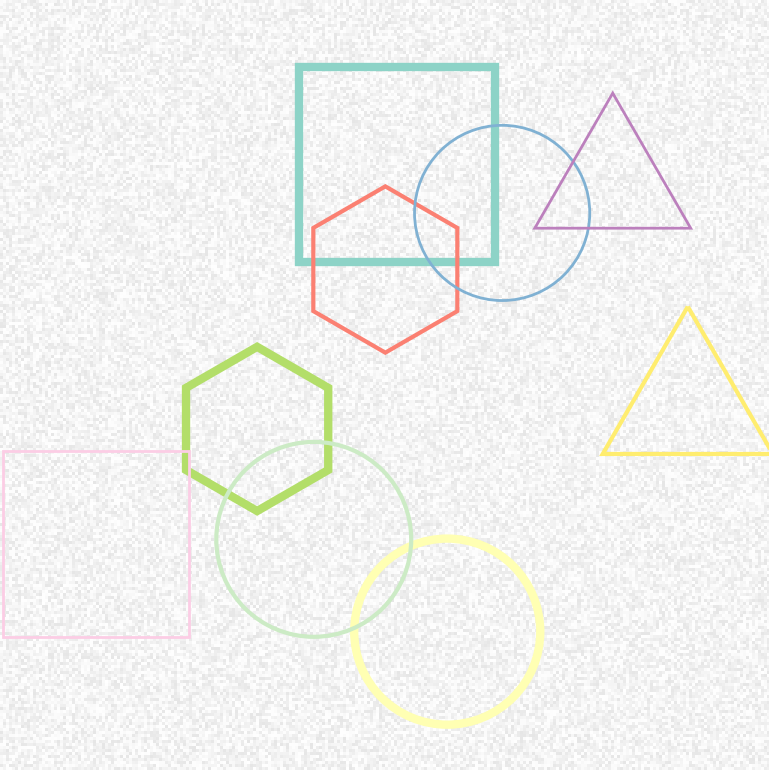[{"shape": "square", "thickness": 3, "radius": 0.63, "center": [0.516, 0.786]}, {"shape": "circle", "thickness": 3, "radius": 0.6, "center": [0.581, 0.18]}, {"shape": "hexagon", "thickness": 1.5, "radius": 0.54, "center": [0.5, 0.65]}, {"shape": "circle", "thickness": 1, "radius": 0.57, "center": [0.652, 0.723]}, {"shape": "hexagon", "thickness": 3, "radius": 0.53, "center": [0.334, 0.443]}, {"shape": "square", "thickness": 1, "radius": 0.6, "center": [0.125, 0.294]}, {"shape": "triangle", "thickness": 1, "radius": 0.58, "center": [0.796, 0.762]}, {"shape": "circle", "thickness": 1.5, "radius": 0.63, "center": [0.407, 0.3]}, {"shape": "triangle", "thickness": 1.5, "radius": 0.64, "center": [0.893, 0.474]}]